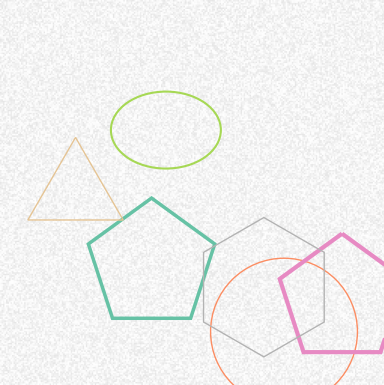[{"shape": "pentagon", "thickness": 2.5, "radius": 0.86, "center": [0.394, 0.313]}, {"shape": "circle", "thickness": 1, "radius": 0.95, "center": [0.738, 0.139]}, {"shape": "pentagon", "thickness": 3, "radius": 0.85, "center": [0.888, 0.223]}, {"shape": "oval", "thickness": 1.5, "radius": 0.71, "center": [0.431, 0.662]}, {"shape": "triangle", "thickness": 1, "radius": 0.71, "center": [0.196, 0.5]}, {"shape": "hexagon", "thickness": 1, "radius": 0.9, "center": [0.685, 0.254]}]